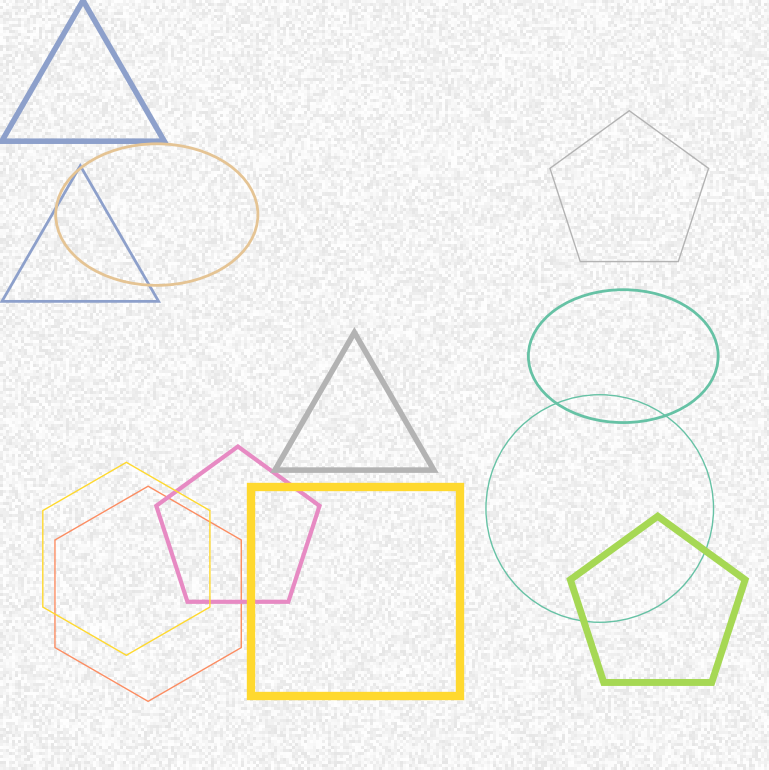[{"shape": "circle", "thickness": 0.5, "radius": 0.74, "center": [0.779, 0.34]}, {"shape": "oval", "thickness": 1, "radius": 0.62, "center": [0.809, 0.537]}, {"shape": "hexagon", "thickness": 0.5, "radius": 0.7, "center": [0.192, 0.229]}, {"shape": "triangle", "thickness": 2, "radius": 0.61, "center": [0.108, 0.878]}, {"shape": "triangle", "thickness": 1, "radius": 0.59, "center": [0.104, 0.667]}, {"shape": "pentagon", "thickness": 1.5, "radius": 0.56, "center": [0.309, 0.309]}, {"shape": "pentagon", "thickness": 2.5, "radius": 0.6, "center": [0.854, 0.21]}, {"shape": "hexagon", "thickness": 0.5, "radius": 0.63, "center": [0.164, 0.274]}, {"shape": "square", "thickness": 3, "radius": 0.68, "center": [0.462, 0.232]}, {"shape": "oval", "thickness": 1, "radius": 0.66, "center": [0.204, 0.721]}, {"shape": "triangle", "thickness": 2, "radius": 0.6, "center": [0.46, 0.449]}, {"shape": "pentagon", "thickness": 0.5, "radius": 0.54, "center": [0.817, 0.748]}]